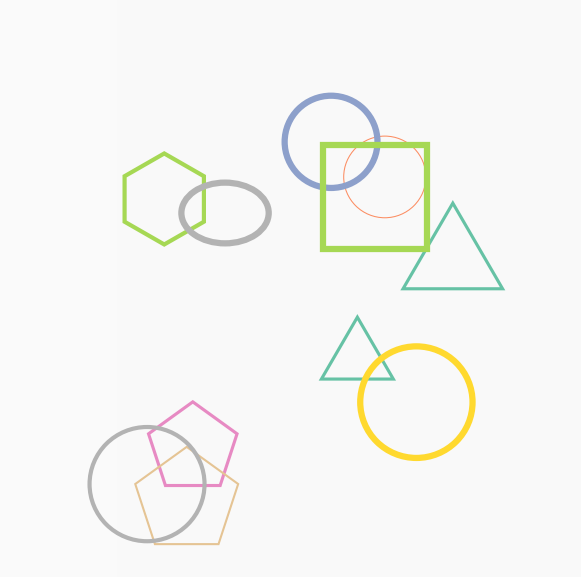[{"shape": "triangle", "thickness": 1.5, "radius": 0.36, "center": [0.615, 0.378]}, {"shape": "triangle", "thickness": 1.5, "radius": 0.49, "center": [0.779, 0.549]}, {"shape": "circle", "thickness": 0.5, "radius": 0.35, "center": [0.662, 0.693]}, {"shape": "circle", "thickness": 3, "radius": 0.4, "center": [0.57, 0.754]}, {"shape": "pentagon", "thickness": 1.5, "radius": 0.4, "center": [0.332, 0.223]}, {"shape": "square", "thickness": 3, "radius": 0.45, "center": [0.645, 0.659]}, {"shape": "hexagon", "thickness": 2, "radius": 0.39, "center": [0.283, 0.655]}, {"shape": "circle", "thickness": 3, "radius": 0.48, "center": [0.716, 0.303]}, {"shape": "pentagon", "thickness": 1, "radius": 0.47, "center": [0.321, 0.132]}, {"shape": "oval", "thickness": 3, "radius": 0.38, "center": [0.387, 0.63]}, {"shape": "circle", "thickness": 2, "radius": 0.49, "center": [0.253, 0.161]}]